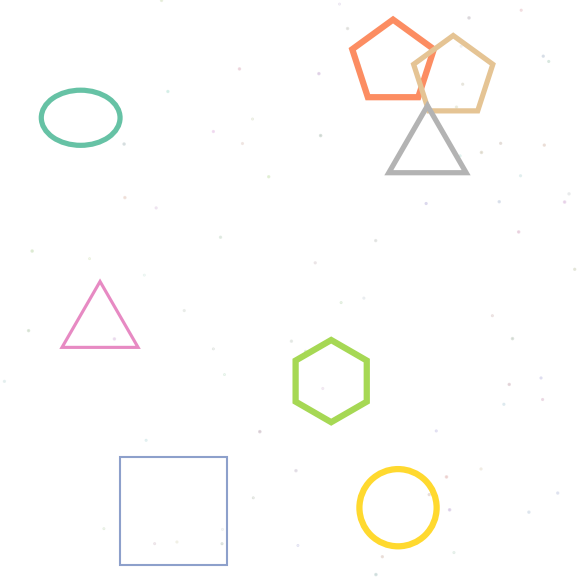[{"shape": "oval", "thickness": 2.5, "radius": 0.34, "center": [0.14, 0.795]}, {"shape": "pentagon", "thickness": 3, "radius": 0.37, "center": [0.681, 0.891]}, {"shape": "square", "thickness": 1, "radius": 0.47, "center": [0.301, 0.115]}, {"shape": "triangle", "thickness": 1.5, "radius": 0.38, "center": [0.173, 0.436]}, {"shape": "hexagon", "thickness": 3, "radius": 0.36, "center": [0.573, 0.339]}, {"shape": "circle", "thickness": 3, "radius": 0.33, "center": [0.689, 0.12]}, {"shape": "pentagon", "thickness": 2.5, "radius": 0.36, "center": [0.785, 0.865]}, {"shape": "triangle", "thickness": 2.5, "radius": 0.39, "center": [0.74, 0.739]}]